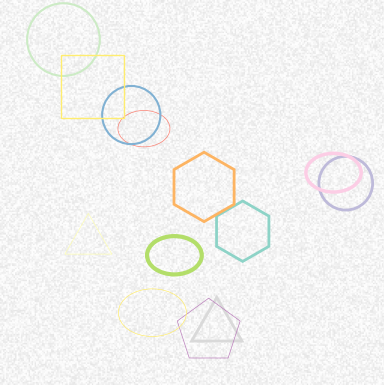[{"shape": "hexagon", "thickness": 2, "radius": 0.39, "center": [0.63, 0.399]}, {"shape": "triangle", "thickness": 0.5, "radius": 0.35, "center": [0.23, 0.375]}, {"shape": "circle", "thickness": 2, "radius": 0.35, "center": [0.898, 0.524]}, {"shape": "oval", "thickness": 0.5, "radius": 0.34, "center": [0.374, 0.666]}, {"shape": "circle", "thickness": 1.5, "radius": 0.38, "center": [0.341, 0.701]}, {"shape": "hexagon", "thickness": 2, "radius": 0.45, "center": [0.53, 0.514]}, {"shape": "oval", "thickness": 3, "radius": 0.36, "center": [0.453, 0.337]}, {"shape": "oval", "thickness": 2.5, "radius": 0.36, "center": [0.866, 0.551]}, {"shape": "triangle", "thickness": 2, "radius": 0.38, "center": [0.563, 0.152]}, {"shape": "pentagon", "thickness": 0.5, "radius": 0.43, "center": [0.542, 0.14]}, {"shape": "circle", "thickness": 1.5, "radius": 0.47, "center": [0.165, 0.897]}, {"shape": "square", "thickness": 1, "radius": 0.4, "center": [0.24, 0.775]}, {"shape": "oval", "thickness": 0.5, "radius": 0.44, "center": [0.396, 0.188]}]